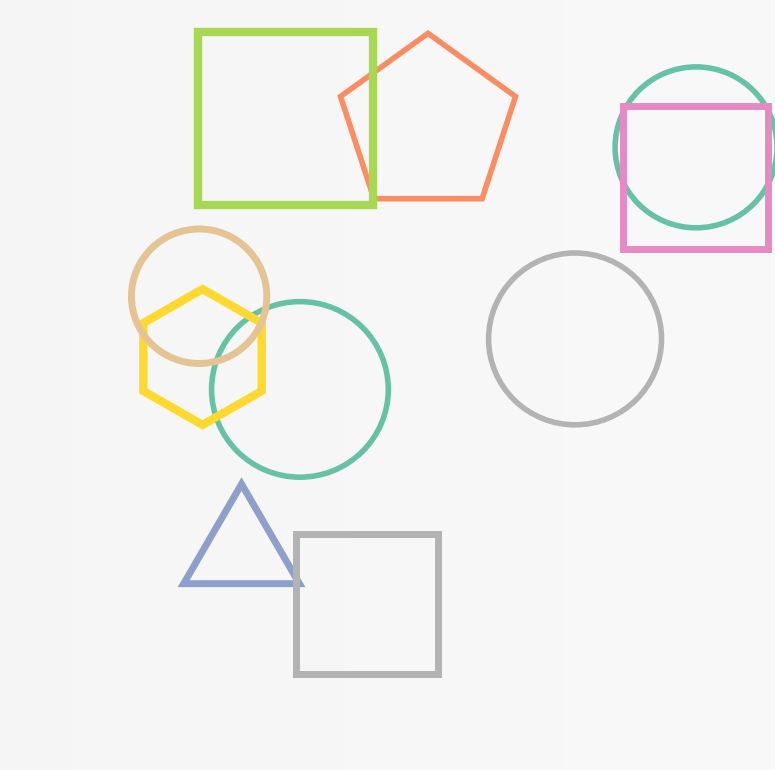[{"shape": "circle", "thickness": 2, "radius": 0.57, "center": [0.387, 0.494]}, {"shape": "circle", "thickness": 2, "radius": 0.52, "center": [0.898, 0.809]}, {"shape": "pentagon", "thickness": 2, "radius": 0.59, "center": [0.552, 0.838]}, {"shape": "triangle", "thickness": 2.5, "radius": 0.43, "center": [0.312, 0.285]}, {"shape": "square", "thickness": 2.5, "radius": 0.47, "center": [0.897, 0.769]}, {"shape": "square", "thickness": 3, "radius": 0.56, "center": [0.369, 0.846]}, {"shape": "hexagon", "thickness": 3, "radius": 0.44, "center": [0.261, 0.536]}, {"shape": "circle", "thickness": 2.5, "radius": 0.44, "center": [0.257, 0.615]}, {"shape": "square", "thickness": 2.5, "radius": 0.46, "center": [0.474, 0.215]}, {"shape": "circle", "thickness": 2, "radius": 0.56, "center": [0.742, 0.56]}]